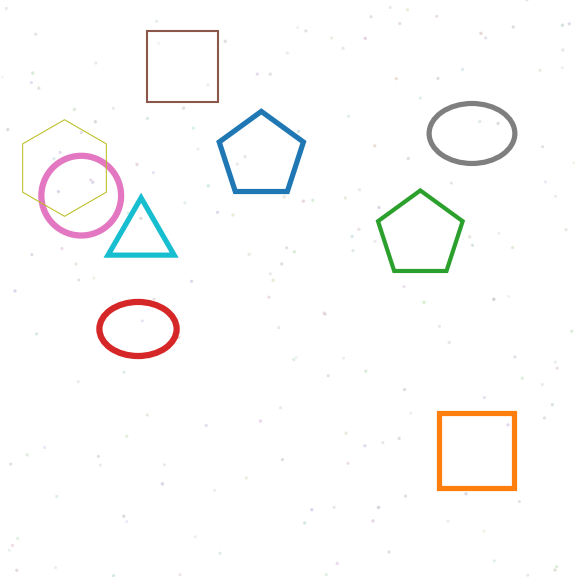[{"shape": "pentagon", "thickness": 2.5, "radius": 0.38, "center": [0.453, 0.73]}, {"shape": "square", "thickness": 2.5, "radius": 0.33, "center": [0.826, 0.219]}, {"shape": "pentagon", "thickness": 2, "radius": 0.39, "center": [0.728, 0.592]}, {"shape": "oval", "thickness": 3, "radius": 0.33, "center": [0.239, 0.429]}, {"shape": "square", "thickness": 1, "radius": 0.31, "center": [0.316, 0.884]}, {"shape": "circle", "thickness": 3, "radius": 0.35, "center": [0.141, 0.66]}, {"shape": "oval", "thickness": 2.5, "radius": 0.37, "center": [0.817, 0.768]}, {"shape": "hexagon", "thickness": 0.5, "radius": 0.42, "center": [0.112, 0.708]}, {"shape": "triangle", "thickness": 2.5, "radius": 0.33, "center": [0.244, 0.59]}]